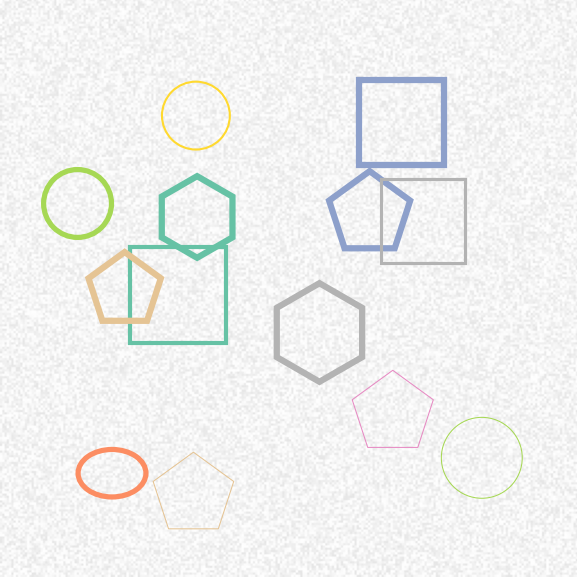[{"shape": "square", "thickness": 2, "radius": 0.42, "center": [0.309, 0.488]}, {"shape": "hexagon", "thickness": 3, "radius": 0.35, "center": [0.341, 0.623]}, {"shape": "oval", "thickness": 2.5, "radius": 0.29, "center": [0.194, 0.18]}, {"shape": "pentagon", "thickness": 3, "radius": 0.37, "center": [0.64, 0.629]}, {"shape": "square", "thickness": 3, "radius": 0.37, "center": [0.695, 0.787]}, {"shape": "pentagon", "thickness": 0.5, "radius": 0.37, "center": [0.68, 0.284]}, {"shape": "circle", "thickness": 2.5, "radius": 0.29, "center": [0.134, 0.647]}, {"shape": "circle", "thickness": 0.5, "radius": 0.35, "center": [0.834, 0.206]}, {"shape": "circle", "thickness": 1, "radius": 0.29, "center": [0.339, 0.799]}, {"shape": "pentagon", "thickness": 3, "radius": 0.33, "center": [0.216, 0.497]}, {"shape": "pentagon", "thickness": 0.5, "radius": 0.37, "center": [0.335, 0.143]}, {"shape": "square", "thickness": 1.5, "radius": 0.36, "center": [0.733, 0.616]}, {"shape": "hexagon", "thickness": 3, "radius": 0.43, "center": [0.553, 0.423]}]